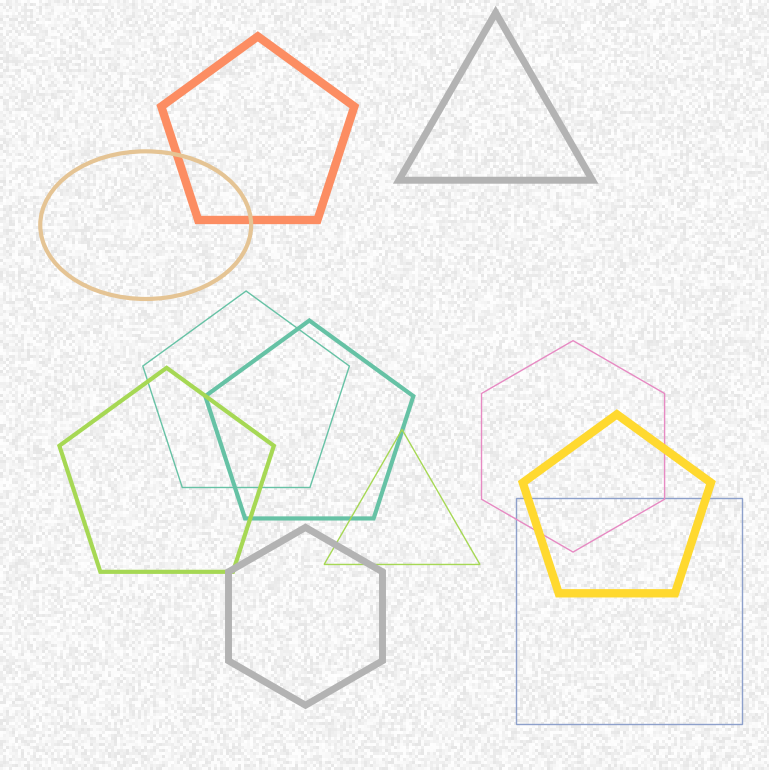[{"shape": "pentagon", "thickness": 0.5, "radius": 0.71, "center": [0.32, 0.481]}, {"shape": "pentagon", "thickness": 1.5, "radius": 0.71, "center": [0.402, 0.442]}, {"shape": "pentagon", "thickness": 3, "radius": 0.66, "center": [0.335, 0.821]}, {"shape": "square", "thickness": 0.5, "radius": 0.74, "center": [0.817, 0.206]}, {"shape": "hexagon", "thickness": 0.5, "radius": 0.69, "center": [0.744, 0.42]}, {"shape": "pentagon", "thickness": 1.5, "radius": 0.73, "center": [0.216, 0.376]}, {"shape": "triangle", "thickness": 0.5, "radius": 0.58, "center": [0.522, 0.325]}, {"shape": "pentagon", "thickness": 3, "radius": 0.64, "center": [0.801, 0.333]}, {"shape": "oval", "thickness": 1.5, "radius": 0.68, "center": [0.189, 0.708]}, {"shape": "triangle", "thickness": 2.5, "radius": 0.73, "center": [0.644, 0.838]}, {"shape": "hexagon", "thickness": 2.5, "radius": 0.58, "center": [0.397, 0.2]}]